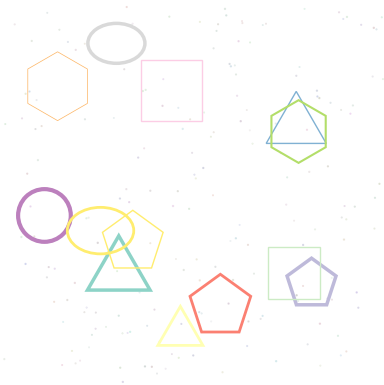[{"shape": "triangle", "thickness": 2.5, "radius": 0.47, "center": [0.308, 0.293]}, {"shape": "triangle", "thickness": 2, "radius": 0.34, "center": [0.468, 0.137]}, {"shape": "pentagon", "thickness": 2.5, "radius": 0.33, "center": [0.809, 0.262]}, {"shape": "pentagon", "thickness": 2, "radius": 0.41, "center": [0.572, 0.205]}, {"shape": "triangle", "thickness": 1, "radius": 0.45, "center": [0.769, 0.673]}, {"shape": "hexagon", "thickness": 0.5, "radius": 0.45, "center": [0.15, 0.776]}, {"shape": "hexagon", "thickness": 1.5, "radius": 0.41, "center": [0.776, 0.658]}, {"shape": "square", "thickness": 1, "radius": 0.4, "center": [0.445, 0.765]}, {"shape": "oval", "thickness": 2.5, "radius": 0.37, "center": [0.302, 0.887]}, {"shape": "circle", "thickness": 3, "radius": 0.34, "center": [0.115, 0.44]}, {"shape": "square", "thickness": 1, "radius": 0.34, "center": [0.764, 0.29]}, {"shape": "oval", "thickness": 2, "radius": 0.43, "center": [0.261, 0.401]}, {"shape": "pentagon", "thickness": 1, "radius": 0.41, "center": [0.345, 0.371]}]